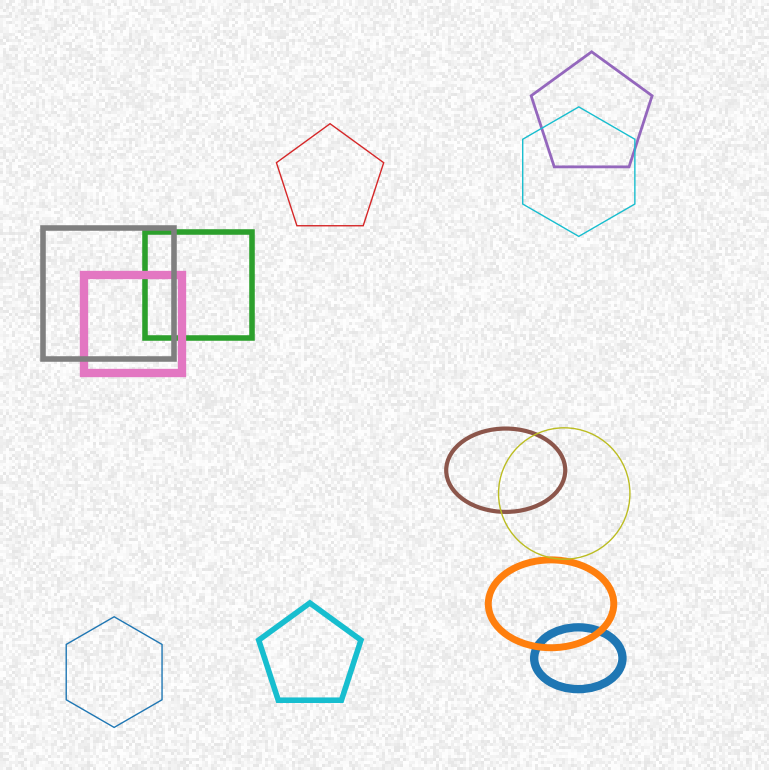[{"shape": "hexagon", "thickness": 0.5, "radius": 0.36, "center": [0.148, 0.127]}, {"shape": "oval", "thickness": 3, "radius": 0.29, "center": [0.751, 0.145]}, {"shape": "oval", "thickness": 2.5, "radius": 0.41, "center": [0.716, 0.216]}, {"shape": "square", "thickness": 2, "radius": 0.35, "center": [0.258, 0.63]}, {"shape": "pentagon", "thickness": 0.5, "radius": 0.37, "center": [0.429, 0.766]}, {"shape": "pentagon", "thickness": 1, "radius": 0.41, "center": [0.768, 0.85]}, {"shape": "oval", "thickness": 1.5, "radius": 0.39, "center": [0.657, 0.389]}, {"shape": "square", "thickness": 3, "radius": 0.32, "center": [0.173, 0.579]}, {"shape": "square", "thickness": 2, "radius": 0.43, "center": [0.141, 0.619]}, {"shape": "circle", "thickness": 0.5, "radius": 0.43, "center": [0.733, 0.359]}, {"shape": "hexagon", "thickness": 0.5, "radius": 0.42, "center": [0.752, 0.777]}, {"shape": "pentagon", "thickness": 2, "radius": 0.35, "center": [0.402, 0.147]}]